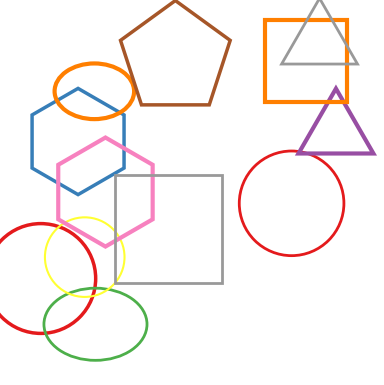[{"shape": "circle", "thickness": 2, "radius": 0.68, "center": [0.757, 0.472]}, {"shape": "circle", "thickness": 2.5, "radius": 0.71, "center": [0.106, 0.277]}, {"shape": "hexagon", "thickness": 2.5, "radius": 0.69, "center": [0.203, 0.632]}, {"shape": "oval", "thickness": 2, "radius": 0.67, "center": [0.248, 0.158]}, {"shape": "triangle", "thickness": 3, "radius": 0.56, "center": [0.873, 0.657]}, {"shape": "oval", "thickness": 3, "radius": 0.52, "center": [0.245, 0.763]}, {"shape": "square", "thickness": 3, "radius": 0.53, "center": [0.796, 0.841]}, {"shape": "circle", "thickness": 1.5, "radius": 0.52, "center": [0.22, 0.332]}, {"shape": "pentagon", "thickness": 2.5, "radius": 0.75, "center": [0.455, 0.849]}, {"shape": "hexagon", "thickness": 3, "radius": 0.71, "center": [0.274, 0.501]}, {"shape": "triangle", "thickness": 2, "radius": 0.57, "center": [0.83, 0.891]}, {"shape": "square", "thickness": 2, "radius": 0.7, "center": [0.438, 0.404]}]